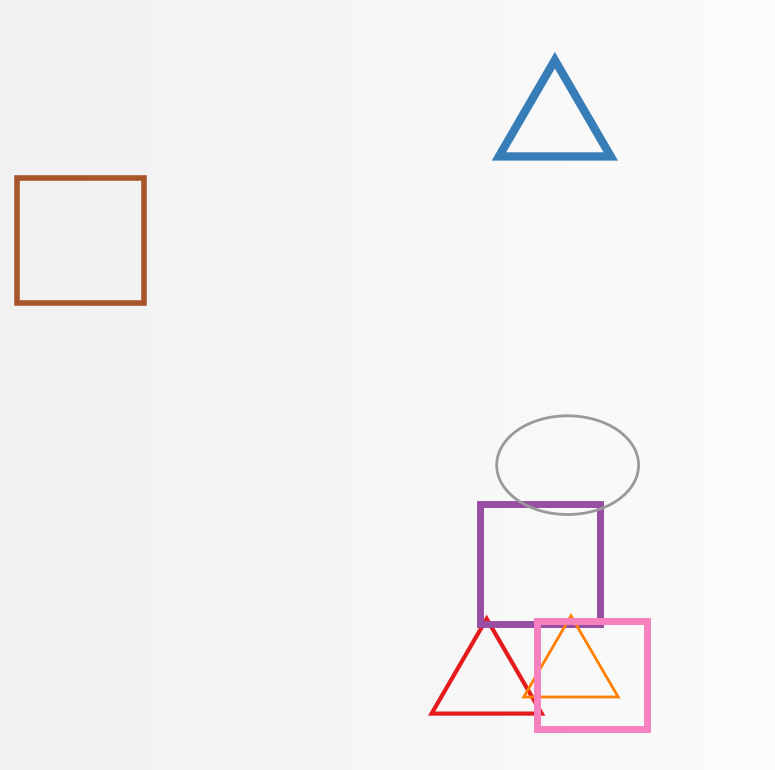[{"shape": "triangle", "thickness": 1.5, "radius": 0.41, "center": [0.628, 0.114]}, {"shape": "triangle", "thickness": 3, "radius": 0.42, "center": [0.716, 0.838]}, {"shape": "square", "thickness": 2.5, "radius": 0.39, "center": [0.697, 0.267]}, {"shape": "triangle", "thickness": 1, "radius": 0.35, "center": [0.737, 0.13]}, {"shape": "square", "thickness": 2, "radius": 0.41, "center": [0.104, 0.688]}, {"shape": "square", "thickness": 2.5, "radius": 0.35, "center": [0.764, 0.124]}, {"shape": "oval", "thickness": 1, "radius": 0.46, "center": [0.732, 0.396]}]